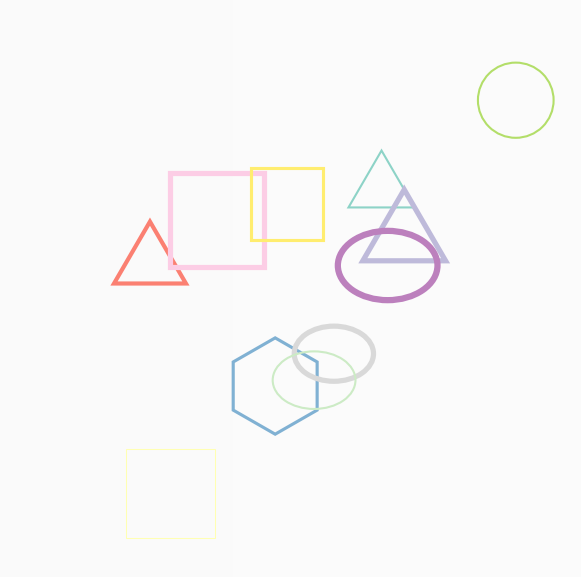[{"shape": "triangle", "thickness": 1, "radius": 0.33, "center": [0.656, 0.673]}, {"shape": "square", "thickness": 0.5, "radius": 0.38, "center": [0.293, 0.145]}, {"shape": "triangle", "thickness": 2.5, "radius": 0.41, "center": [0.695, 0.589]}, {"shape": "triangle", "thickness": 2, "radius": 0.36, "center": [0.258, 0.544]}, {"shape": "hexagon", "thickness": 1.5, "radius": 0.42, "center": [0.473, 0.331]}, {"shape": "circle", "thickness": 1, "radius": 0.33, "center": [0.887, 0.826]}, {"shape": "square", "thickness": 2.5, "radius": 0.4, "center": [0.373, 0.618]}, {"shape": "oval", "thickness": 2.5, "radius": 0.34, "center": [0.574, 0.387]}, {"shape": "oval", "thickness": 3, "radius": 0.43, "center": [0.667, 0.539]}, {"shape": "oval", "thickness": 1, "radius": 0.36, "center": [0.54, 0.341]}, {"shape": "square", "thickness": 1.5, "radius": 0.31, "center": [0.494, 0.646]}]